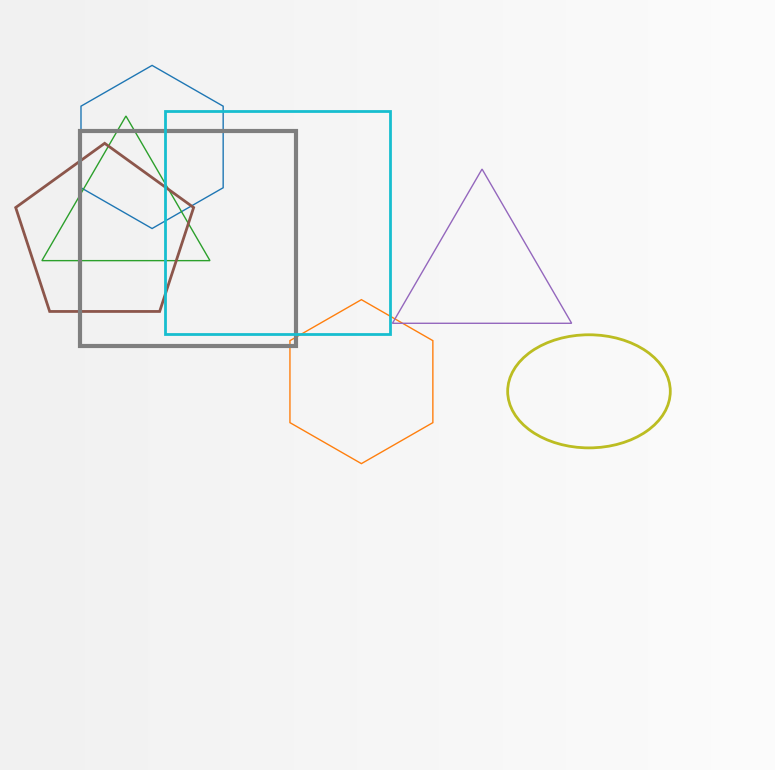[{"shape": "hexagon", "thickness": 0.5, "radius": 0.53, "center": [0.196, 0.809]}, {"shape": "hexagon", "thickness": 0.5, "radius": 0.53, "center": [0.466, 0.504]}, {"shape": "triangle", "thickness": 0.5, "radius": 0.63, "center": [0.163, 0.724]}, {"shape": "triangle", "thickness": 0.5, "radius": 0.67, "center": [0.622, 0.647]}, {"shape": "pentagon", "thickness": 1, "radius": 0.6, "center": [0.135, 0.693]}, {"shape": "square", "thickness": 1.5, "radius": 0.7, "center": [0.242, 0.69]}, {"shape": "oval", "thickness": 1, "radius": 0.52, "center": [0.76, 0.492]}, {"shape": "square", "thickness": 1, "radius": 0.72, "center": [0.358, 0.711]}]